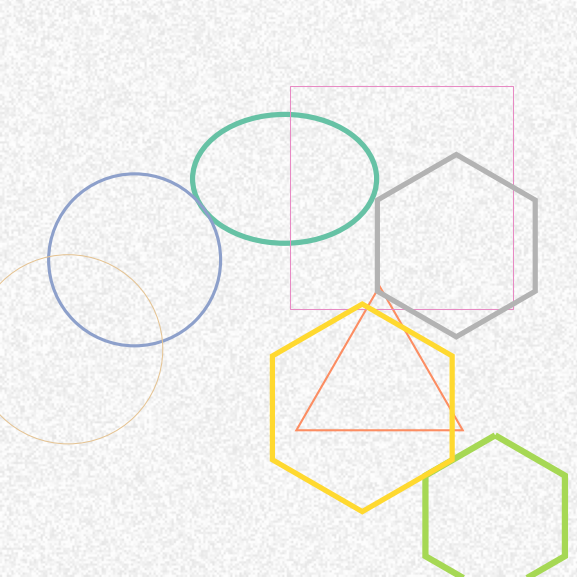[{"shape": "oval", "thickness": 2.5, "radius": 0.8, "center": [0.493, 0.689]}, {"shape": "triangle", "thickness": 1, "radius": 0.83, "center": [0.657, 0.337]}, {"shape": "circle", "thickness": 1.5, "radius": 0.74, "center": [0.233, 0.549]}, {"shape": "square", "thickness": 0.5, "radius": 0.97, "center": [0.696, 0.657]}, {"shape": "hexagon", "thickness": 3, "radius": 0.7, "center": [0.857, 0.106]}, {"shape": "hexagon", "thickness": 2.5, "radius": 0.9, "center": [0.627, 0.293]}, {"shape": "circle", "thickness": 0.5, "radius": 0.82, "center": [0.118, 0.394]}, {"shape": "hexagon", "thickness": 2.5, "radius": 0.79, "center": [0.79, 0.574]}]